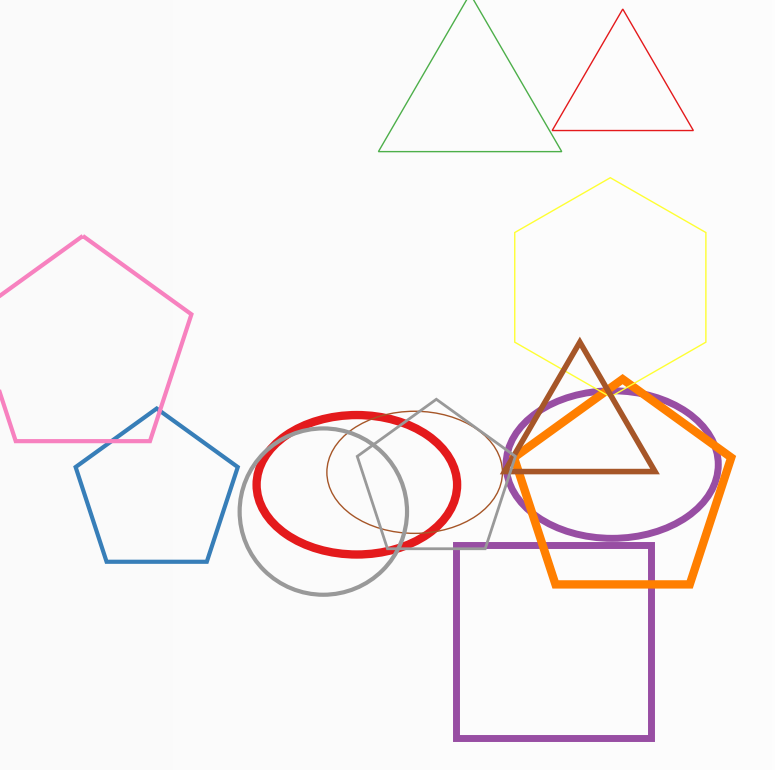[{"shape": "triangle", "thickness": 0.5, "radius": 0.53, "center": [0.804, 0.883]}, {"shape": "oval", "thickness": 3, "radius": 0.65, "center": [0.46, 0.37]}, {"shape": "pentagon", "thickness": 1.5, "radius": 0.55, "center": [0.202, 0.359]}, {"shape": "triangle", "thickness": 0.5, "radius": 0.68, "center": [0.607, 0.871]}, {"shape": "oval", "thickness": 2.5, "radius": 0.68, "center": [0.79, 0.397]}, {"shape": "square", "thickness": 2.5, "radius": 0.63, "center": [0.714, 0.167]}, {"shape": "pentagon", "thickness": 3, "radius": 0.74, "center": [0.803, 0.36]}, {"shape": "hexagon", "thickness": 0.5, "radius": 0.71, "center": [0.788, 0.627]}, {"shape": "oval", "thickness": 0.5, "radius": 0.57, "center": [0.535, 0.387]}, {"shape": "triangle", "thickness": 2, "radius": 0.56, "center": [0.748, 0.444]}, {"shape": "pentagon", "thickness": 1.5, "radius": 0.74, "center": [0.107, 0.546]}, {"shape": "circle", "thickness": 1.5, "radius": 0.54, "center": [0.417, 0.336]}, {"shape": "pentagon", "thickness": 1, "radius": 0.54, "center": [0.563, 0.374]}]